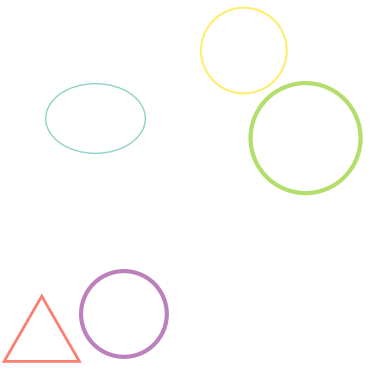[{"shape": "oval", "thickness": 1, "radius": 0.65, "center": [0.248, 0.692]}, {"shape": "triangle", "thickness": 2, "radius": 0.56, "center": [0.108, 0.118]}, {"shape": "circle", "thickness": 3, "radius": 0.71, "center": [0.794, 0.641]}, {"shape": "circle", "thickness": 3, "radius": 0.56, "center": [0.322, 0.184]}, {"shape": "circle", "thickness": 1.5, "radius": 0.56, "center": [0.633, 0.869]}]